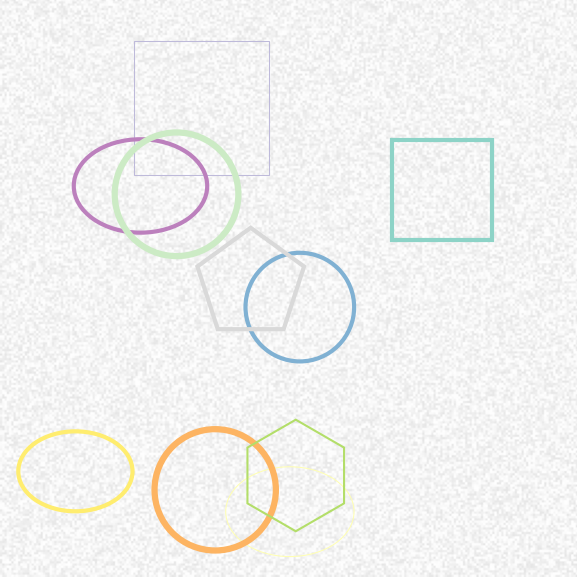[{"shape": "square", "thickness": 2, "radius": 0.43, "center": [0.765, 0.67]}, {"shape": "oval", "thickness": 0.5, "radius": 0.56, "center": [0.502, 0.113]}, {"shape": "square", "thickness": 0.5, "radius": 0.58, "center": [0.349, 0.812]}, {"shape": "circle", "thickness": 2, "radius": 0.47, "center": [0.519, 0.467]}, {"shape": "circle", "thickness": 3, "radius": 0.53, "center": [0.373, 0.151]}, {"shape": "hexagon", "thickness": 1, "radius": 0.48, "center": [0.512, 0.176]}, {"shape": "pentagon", "thickness": 2, "radius": 0.49, "center": [0.434, 0.508]}, {"shape": "oval", "thickness": 2, "radius": 0.58, "center": [0.243, 0.677]}, {"shape": "circle", "thickness": 3, "radius": 0.54, "center": [0.306, 0.663]}, {"shape": "oval", "thickness": 2, "radius": 0.49, "center": [0.131, 0.183]}]